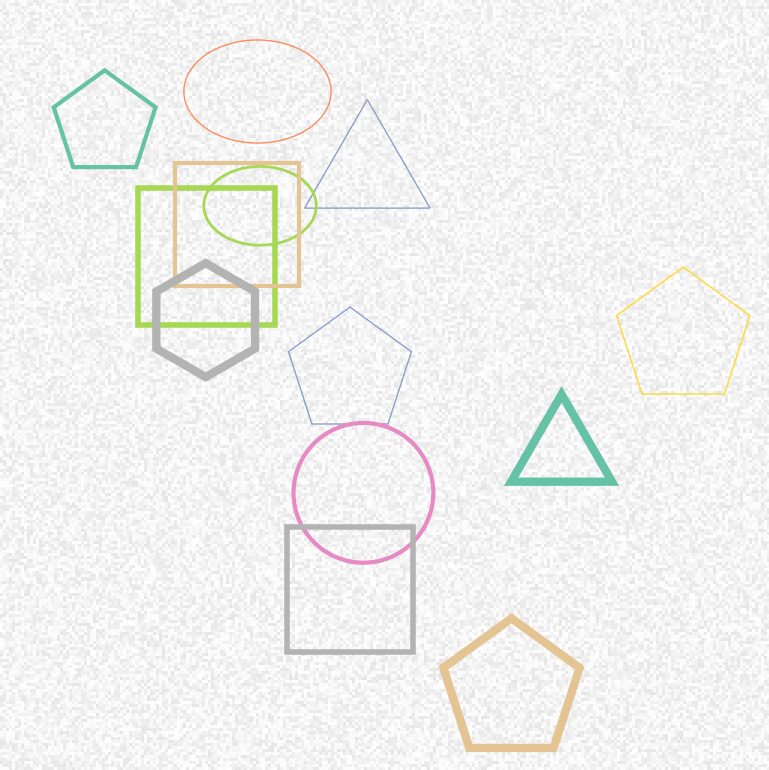[{"shape": "pentagon", "thickness": 1.5, "radius": 0.35, "center": [0.136, 0.839]}, {"shape": "triangle", "thickness": 3, "radius": 0.38, "center": [0.729, 0.412]}, {"shape": "oval", "thickness": 0.5, "radius": 0.48, "center": [0.334, 0.881]}, {"shape": "triangle", "thickness": 0.5, "radius": 0.47, "center": [0.477, 0.777]}, {"shape": "pentagon", "thickness": 0.5, "radius": 0.42, "center": [0.454, 0.517]}, {"shape": "circle", "thickness": 1.5, "radius": 0.45, "center": [0.472, 0.36]}, {"shape": "square", "thickness": 2, "radius": 0.44, "center": [0.268, 0.667]}, {"shape": "oval", "thickness": 1, "radius": 0.37, "center": [0.338, 0.733]}, {"shape": "pentagon", "thickness": 0.5, "radius": 0.46, "center": [0.887, 0.562]}, {"shape": "square", "thickness": 1.5, "radius": 0.4, "center": [0.308, 0.708]}, {"shape": "pentagon", "thickness": 3, "radius": 0.47, "center": [0.664, 0.104]}, {"shape": "square", "thickness": 2, "radius": 0.41, "center": [0.455, 0.234]}, {"shape": "hexagon", "thickness": 3, "radius": 0.37, "center": [0.267, 0.584]}]